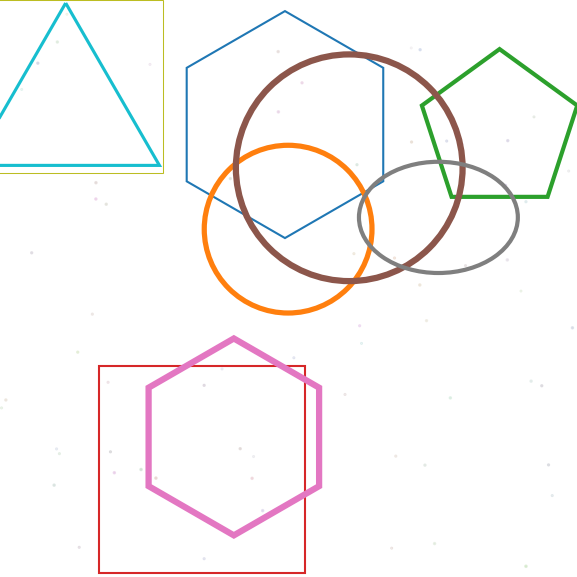[{"shape": "hexagon", "thickness": 1, "radius": 0.98, "center": [0.493, 0.783]}, {"shape": "circle", "thickness": 2.5, "radius": 0.73, "center": [0.499, 0.602]}, {"shape": "pentagon", "thickness": 2, "radius": 0.71, "center": [0.865, 0.773]}, {"shape": "square", "thickness": 1, "radius": 0.89, "center": [0.35, 0.186]}, {"shape": "circle", "thickness": 3, "radius": 0.98, "center": [0.605, 0.709]}, {"shape": "hexagon", "thickness": 3, "radius": 0.85, "center": [0.405, 0.243]}, {"shape": "oval", "thickness": 2, "radius": 0.69, "center": [0.759, 0.623]}, {"shape": "square", "thickness": 0.5, "radius": 0.75, "center": [0.133, 0.849]}, {"shape": "triangle", "thickness": 1.5, "radius": 0.94, "center": [0.114, 0.806]}]